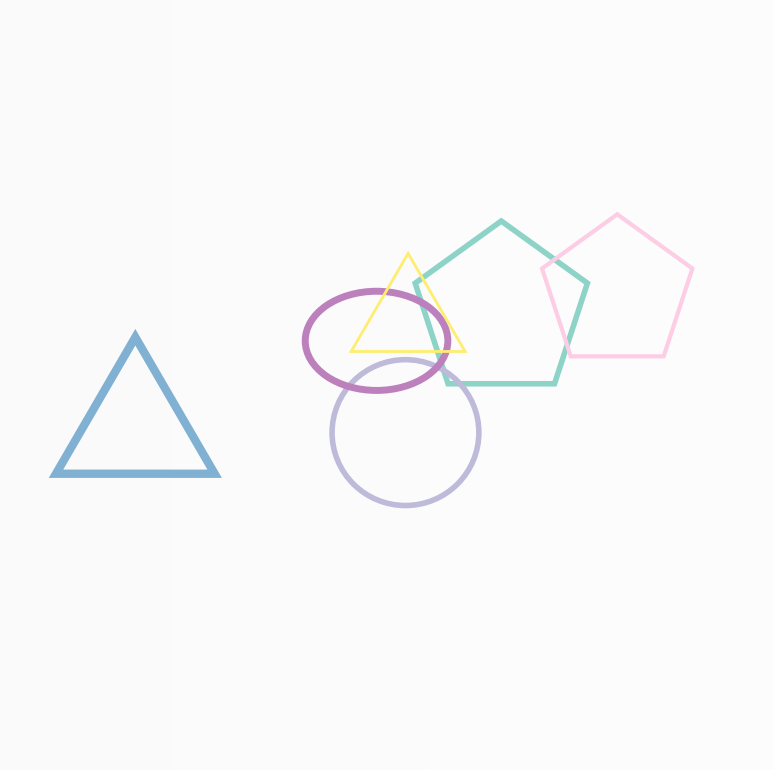[{"shape": "pentagon", "thickness": 2, "radius": 0.58, "center": [0.647, 0.596]}, {"shape": "circle", "thickness": 2, "radius": 0.47, "center": [0.523, 0.438]}, {"shape": "triangle", "thickness": 3, "radius": 0.59, "center": [0.175, 0.444]}, {"shape": "pentagon", "thickness": 1.5, "radius": 0.51, "center": [0.796, 0.62]}, {"shape": "oval", "thickness": 2.5, "radius": 0.46, "center": [0.486, 0.557]}, {"shape": "triangle", "thickness": 1, "radius": 0.42, "center": [0.527, 0.586]}]